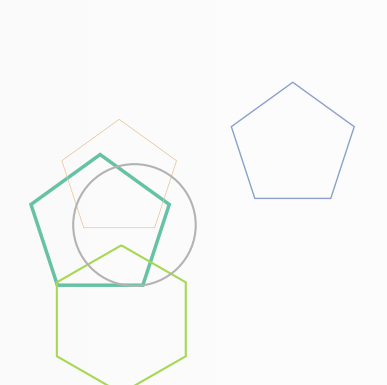[{"shape": "pentagon", "thickness": 2.5, "radius": 0.94, "center": [0.258, 0.411]}, {"shape": "pentagon", "thickness": 1, "radius": 0.83, "center": [0.756, 0.62]}, {"shape": "hexagon", "thickness": 1.5, "radius": 0.96, "center": [0.313, 0.171]}, {"shape": "pentagon", "thickness": 0.5, "radius": 0.78, "center": [0.308, 0.534]}, {"shape": "circle", "thickness": 1.5, "radius": 0.79, "center": [0.347, 0.416]}]